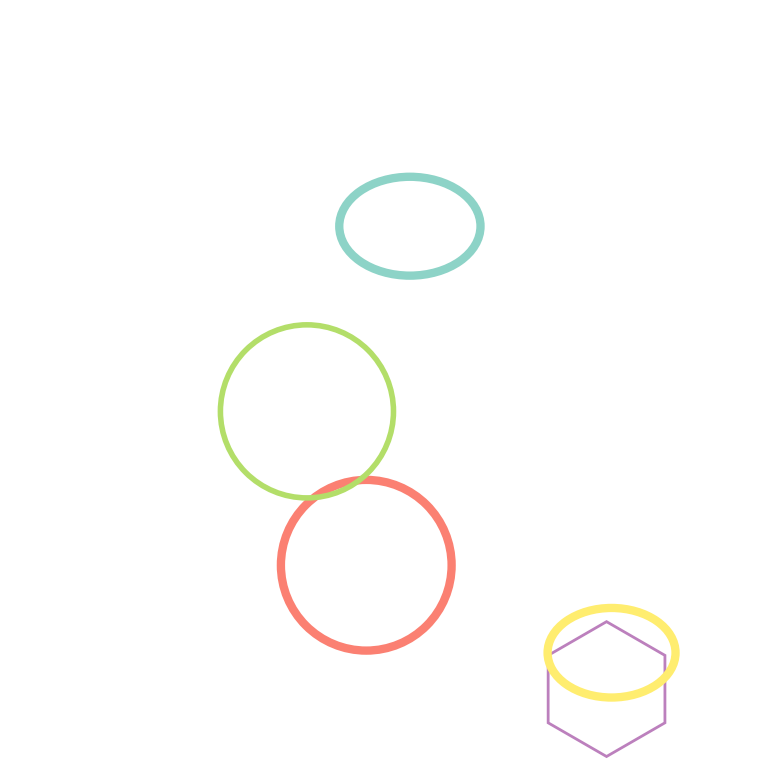[{"shape": "oval", "thickness": 3, "radius": 0.46, "center": [0.532, 0.706]}, {"shape": "circle", "thickness": 3, "radius": 0.55, "center": [0.476, 0.266]}, {"shape": "circle", "thickness": 2, "radius": 0.56, "center": [0.399, 0.466]}, {"shape": "hexagon", "thickness": 1, "radius": 0.44, "center": [0.788, 0.105]}, {"shape": "oval", "thickness": 3, "radius": 0.42, "center": [0.794, 0.152]}]